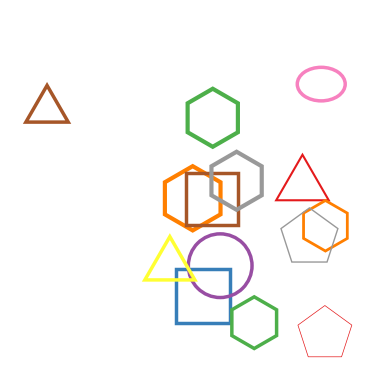[{"shape": "pentagon", "thickness": 0.5, "radius": 0.37, "center": [0.844, 0.133]}, {"shape": "triangle", "thickness": 1.5, "radius": 0.39, "center": [0.786, 0.519]}, {"shape": "square", "thickness": 2.5, "radius": 0.35, "center": [0.527, 0.231]}, {"shape": "hexagon", "thickness": 3, "radius": 0.38, "center": [0.553, 0.694]}, {"shape": "hexagon", "thickness": 2.5, "radius": 0.34, "center": [0.66, 0.162]}, {"shape": "circle", "thickness": 2.5, "radius": 0.41, "center": [0.572, 0.31]}, {"shape": "hexagon", "thickness": 3, "radius": 0.42, "center": [0.501, 0.485]}, {"shape": "hexagon", "thickness": 2, "radius": 0.33, "center": [0.845, 0.414]}, {"shape": "triangle", "thickness": 2.5, "radius": 0.38, "center": [0.441, 0.31]}, {"shape": "triangle", "thickness": 2.5, "radius": 0.32, "center": [0.122, 0.715]}, {"shape": "square", "thickness": 2.5, "radius": 0.34, "center": [0.55, 0.483]}, {"shape": "oval", "thickness": 2.5, "radius": 0.31, "center": [0.834, 0.782]}, {"shape": "pentagon", "thickness": 1, "radius": 0.39, "center": [0.804, 0.382]}, {"shape": "hexagon", "thickness": 3, "radius": 0.38, "center": [0.615, 0.53]}]